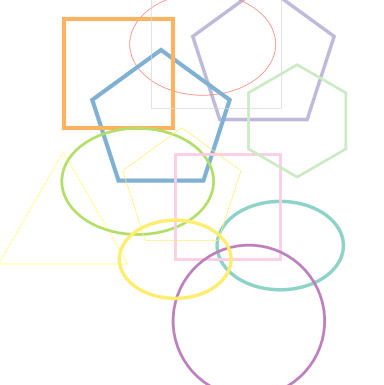[{"shape": "oval", "thickness": 2.5, "radius": 0.82, "center": [0.728, 0.362]}, {"shape": "triangle", "thickness": 1, "radius": 0.97, "center": [0.164, 0.411]}, {"shape": "pentagon", "thickness": 2.5, "radius": 0.97, "center": [0.684, 0.846]}, {"shape": "oval", "thickness": 0.5, "radius": 0.95, "center": [0.526, 0.885]}, {"shape": "pentagon", "thickness": 3, "radius": 0.94, "center": [0.418, 0.683]}, {"shape": "square", "thickness": 3, "radius": 0.71, "center": [0.308, 0.81]}, {"shape": "oval", "thickness": 2, "radius": 0.99, "center": [0.358, 0.529]}, {"shape": "square", "thickness": 2, "radius": 0.68, "center": [0.59, 0.465]}, {"shape": "square", "thickness": 0.5, "radius": 0.84, "center": [0.561, 0.889]}, {"shape": "circle", "thickness": 2, "radius": 0.98, "center": [0.646, 0.166]}, {"shape": "hexagon", "thickness": 2, "radius": 0.73, "center": [0.772, 0.686]}, {"shape": "pentagon", "thickness": 0.5, "radius": 0.81, "center": [0.472, 0.507]}, {"shape": "oval", "thickness": 2.5, "radius": 0.73, "center": [0.455, 0.327]}]